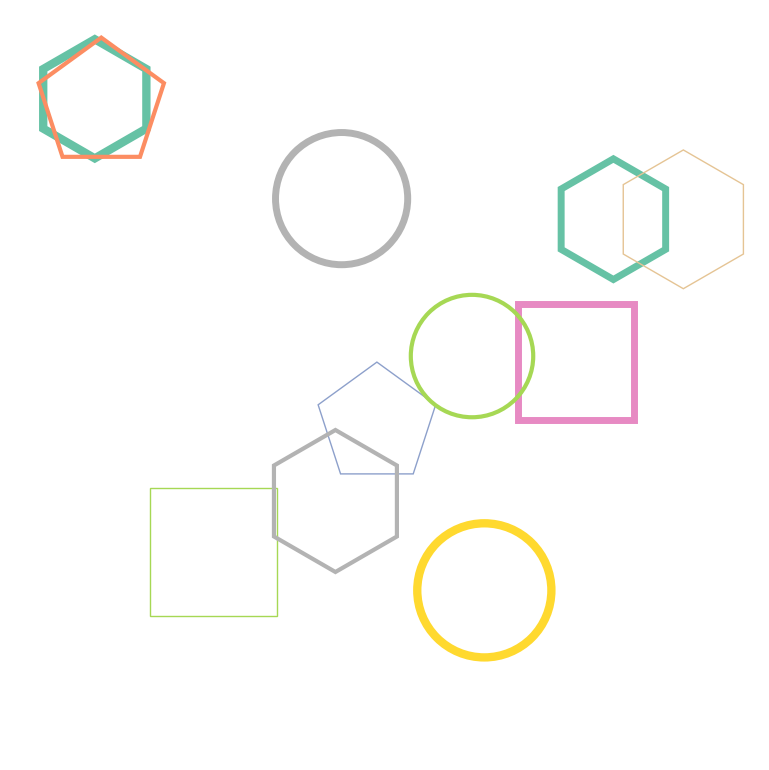[{"shape": "hexagon", "thickness": 3, "radius": 0.39, "center": [0.123, 0.872]}, {"shape": "hexagon", "thickness": 2.5, "radius": 0.39, "center": [0.797, 0.715]}, {"shape": "pentagon", "thickness": 1.5, "radius": 0.43, "center": [0.132, 0.866]}, {"shape": "pentagon", "thickness": 0.5, "radius": 0.4, "center": [0.489, 0.449]}, {"shape": "square", "thickness": 2.5, "radius": 0.38, "center": [0.749, 0.529]}, {"shape": "circle", "thickness": 1.5, "radius": 0.4, "center": [0.613, 0.538]}, {"shape": "square", "thickness": 0.5, "radius": 0.41, "center": [0.277, 0.283]}, {"shape": "circle", "thickness": 3, "radius": 0.44, "center": [0.629, 0.233]}, {"shape": "hexagon", "thickness": 0.5, "radius": 0.45, "center": [0.887, 0.715]}, {"shape": "circle", "thickness": 2.5, "radius": 0.43, "center": [0.444, 0.742]}, {"shape": "hexagon", "thickness": 1.5, "radius": 0.46, "center": [0.436, 0.349]}]